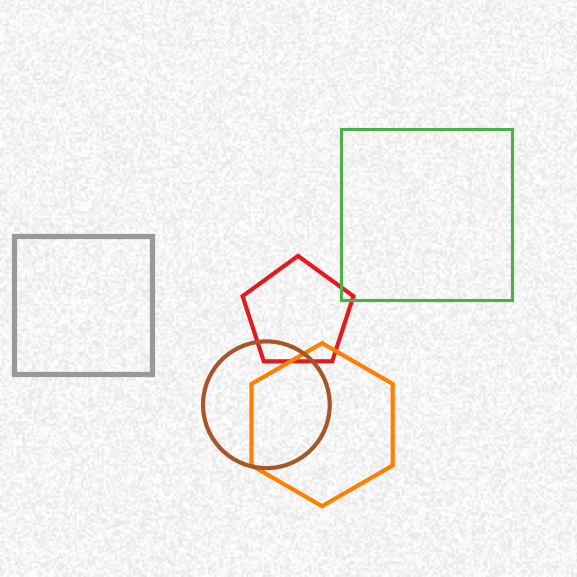[{"shape": "pentagon", "thickness": 2, "radius": 0.5, "center": [0.516, 0.455]}, {"shape": "square", "thickness": 1.5, "radius": 0.74, "center": [0.738, 0.628]}, {"shape": "hexagon", "thickness": 2, "radius": 0.71, "center": [0.558, 0.264]}, {"shape": "circle", "thickness": 2, "radius": 0.55, "center": [0.461, 0.298]}, {"shape": "square", "thickness": 2.5, "radius": 0.6, "center": [0.144, 0.471]}]